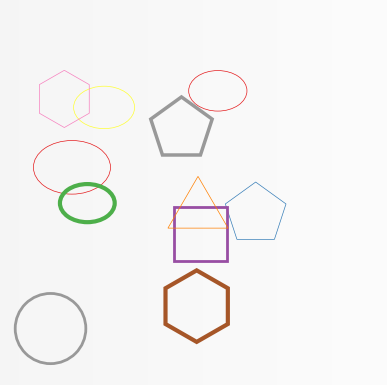[{"shape": "oval", "thickness": 0.5, "radius": 0.38, "center": [0.562, 0.764]}, {"shape": "oval", "thickness": 0.5, "radius": 0.5, "center": [0.186, 0.565]}, {"shape": "pentagon", "thickness": 0.5, "radius": 0.41, "center": [0.66, 0.445]}, {"shape": "oval", "thickness": 3, "radius": 0.35, "center": [0.225, 0.472]}, {"shape": "square", "thickness": 2, "radius": 0.34, "center": [0.518, 0.392]}, {"shape": "triangle", "thickness": 0.5, "radius": 0.45, "center": [0.511, 0.452]}, {"shape": "oval", "thickness": 0.5, "radius": 0.39, "center": [0.269, 0.721]}, {"shape": "hexagon", "thickness": 3, "radius": 0.46, "center": [0.508, 0.205]}, {"shape": "hexagon", "thickness": 0.5, "radius": 0.37, "center": [0.166, 0.743]}, {"shape": "circle", "thickness": 2, "radius": 0.46, "center": [0.13, 0.147]}, {"shape": "pentagon", "thickness": 2.5, "radius": 0.42, "center": [0.468, 0.665]}]